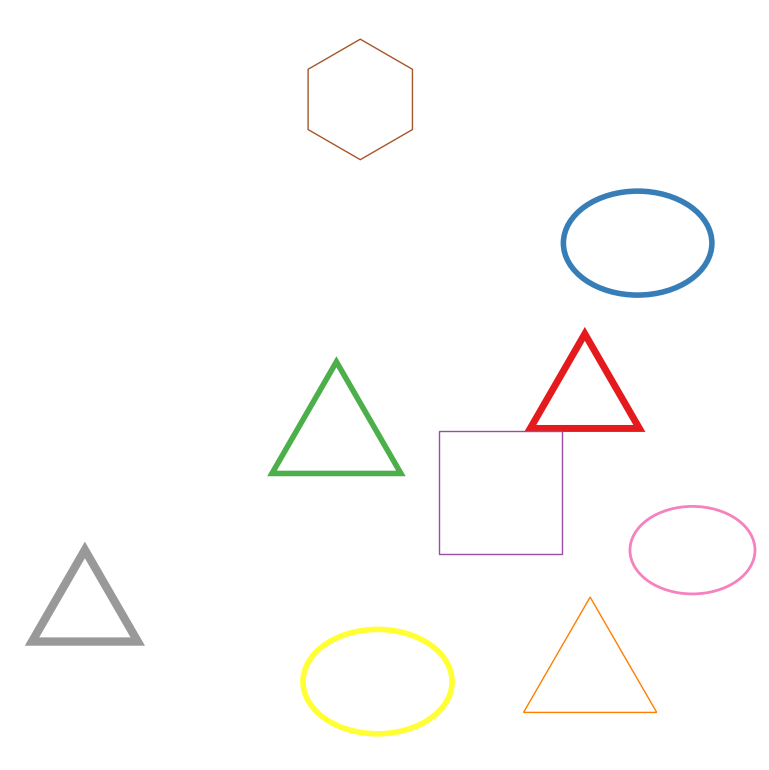[{"shape": "triangle", "thickness": 2.5, "radius": 0.41, "center": [0.76, 0.485]}, {"shape": "oval", "thickness": 2, "radius": 0.48, "center": [0.828, 0.684]}, {"shape": "triangle", "thickness": 2, "radius": 0.48, "center": [0.437, 0.433]}, {"shape": "square", "thickness": 0.5, "radius": 0.4, "center": [0.65, 0.36]}, {"shape": "triangle", "thickness": 0.5, "radius": 0.5, "center": [0.766, 0.125]}, {"shape": "oval", "thickness": 2, "radius": 0.48, "center": [0.49, 0.115]}, {"shape": "hexagon", "thickness": 0.5, "radius": 0.39, "center": [0.468, 0.871]}, {"shape": "oval", "thickness": 1, "radius": 0.41, "center": [0.899, 0.286]}, {"shape": "triangle", "thickness": 3, "radius": 0.4, "center": [0.11, 0.206]}]